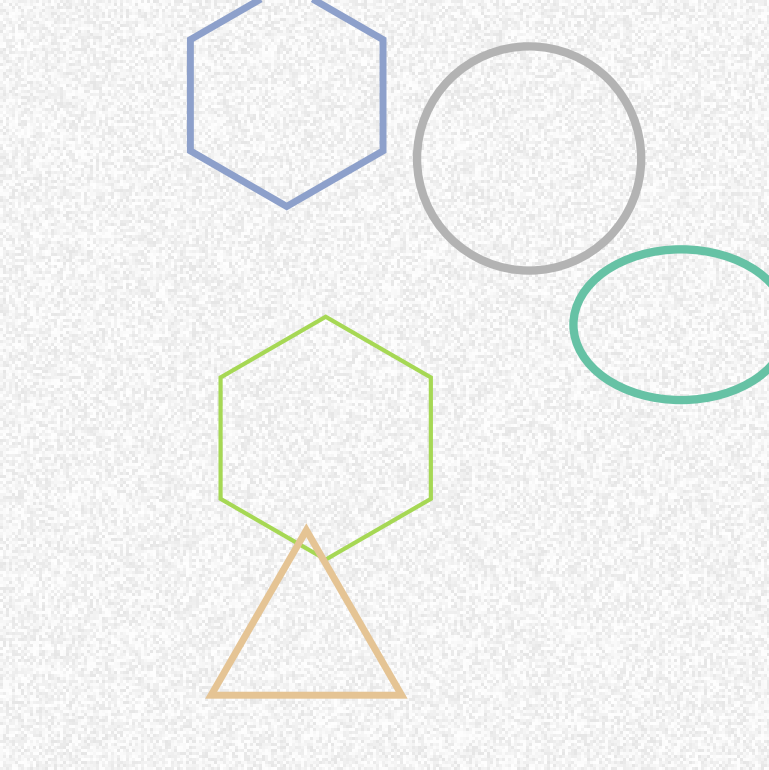[{"shape": "oval", "thickness": 3, "radius": 0.7, "center": [0.885, 0.578]}, {"shape": "hexagon", "thickness": 2.5, "radius": 0.72, "center": [0.372, 0.876]}, {"shape": "hexagon", "thickness": 1.5, "radius": 0.79, "center": [0.423, 0.431]}, {"shape": "triangle", "thickness": 2.5, "radius": 0.71, "center": [0.398, 0.169]}, {"shape": "circle", "thickness": 3, "radius": 0.73, "center": [0.687, 0.794]}]